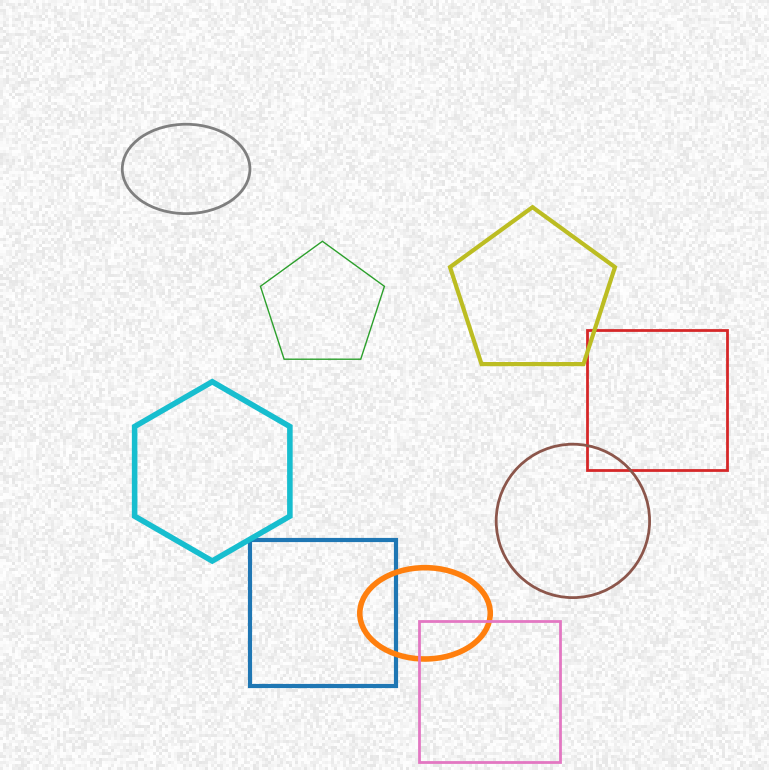[{"shape": "square", "thickness": 1.5, "radius": 0.47, "center": [0.419, 0.203]}, {"shape": "oval", "thickness": 2, "radius": 0.42, "center": [0.552, 0.203]}, {"shape": "pentagon", "thickness": 0.5, "radius": 0.42, "center": [0.419, 0.602]}, {"shape": "square", "thickness": 1, "radius": 0.45, "center": [0.854, 0.48]}, {"shape": "circle", "thickness": 1, "radius": 0.5, "center": [0.744, 0.323]}, {"shape": "square", "thickness": 1, "radius": 0.46, "center": [0.636, 0.102]}, {"shape": "oval", "thickness": 1, "radius": 0.41, "center": [0.242, 0.781]}, {"shape": "pentagon", "thickness": 1.5, "radius": 0.56, "center": [0.692, 0.618]}, {"shape": "hexagon", "thickness": 2, "radius": 0.58, "center": [0.276, 0.388]}]